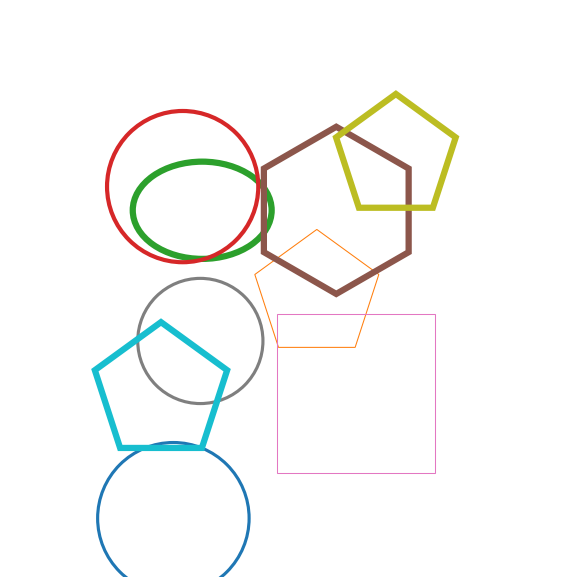[{"shape": "circle", "thickness": 1.5, "radius": 0.66, "center": [0.3, 0.102]}, {"shape": "pentagon", "thickness": 0.5, "radius": 0.56, "center": [0.549, 0.489]}, {"shape": "oval", "thickness": 3, "radius": 0.6, "center": [0.35, 0.635]}, {"shape": "circle", "thickness": 2, "radius": 0.65, "center": [0.316, 0.676]}, {"shape": "hexagon", "thickness": 3, "radius": 0.72, "center": [0.582, 0.635]}, {"shape": "square", "thickness": 0.5, "radius": 0.69, "center": [0.616, 0.317]}, {"shape": "circle", "thickness": 1.5, "radius": 0.54, "center": [0.347, 0.409]}, {"shape": "pentagon", "thickness": 3, "radius": 0.54, "center": [0.686, 0.727]}, {"shape": "pentagon", "thickness": 3, "radius": 0.6, "center": [0.279, 0.321]}]